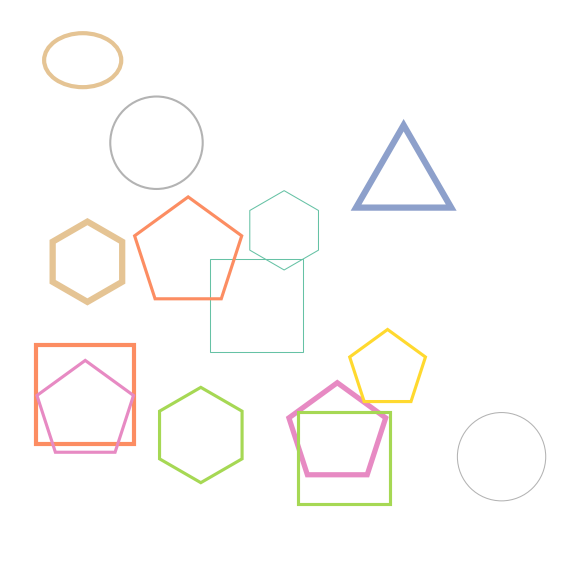[{"shape": "hexagon", "thickness": 0.5, "radius": 0.34, "center": [0.492, 0.6]}, {"shape": "square", "thickness": 0.5, "radius": 0.4, "center": [0.444, 0.47]}, {"shape": "pentagon", "thickness": 1.5, "radius": 0.49, "center": [0.326, 0.561]}, {"shape": "square", "thickness": 2, "radius": 0.43, "center": [0.147, 0.315]}, {"shape": "triangle", "thickness": 3, "radius": 0.48, "center": [0.699, 0.687]}, {"shape": "pentagon", "thickness": 1.5, "radius": 0.44, "center": [0.148, 0.287]}, {"shape": "pentagon", "thickness": 2.5, "radius": 0.44, "center": [0.584, 0.248]}, {"shape": "hexagon", "thickness": 1.5, "radius": 0.41, "center": [0.348, 0.246]}, {"shape": "square", "thickness": 1.5, "radius": 0.4, "center": [0.595, 0.205]}, {"shape": "pentagon", "thickness": 1.5, "radius": 0.34, "center": [0.671, 0.36]}, {"shape": "hexagon", "thickness": 3, "radius": 0.35, "center": [0.151, 0.546]}, {"shape": "oval", "thickness": 2, "radius": 0.33, "center": [0.143, 0.895]}, {"shape": "circle", "thickness": 1, "radius": 0.4, "center": [0.271, 0.752]}, {"shape": "circle", "thickness": 0.5, "radius": 0.38, "center": [0.868, 0.208]}]